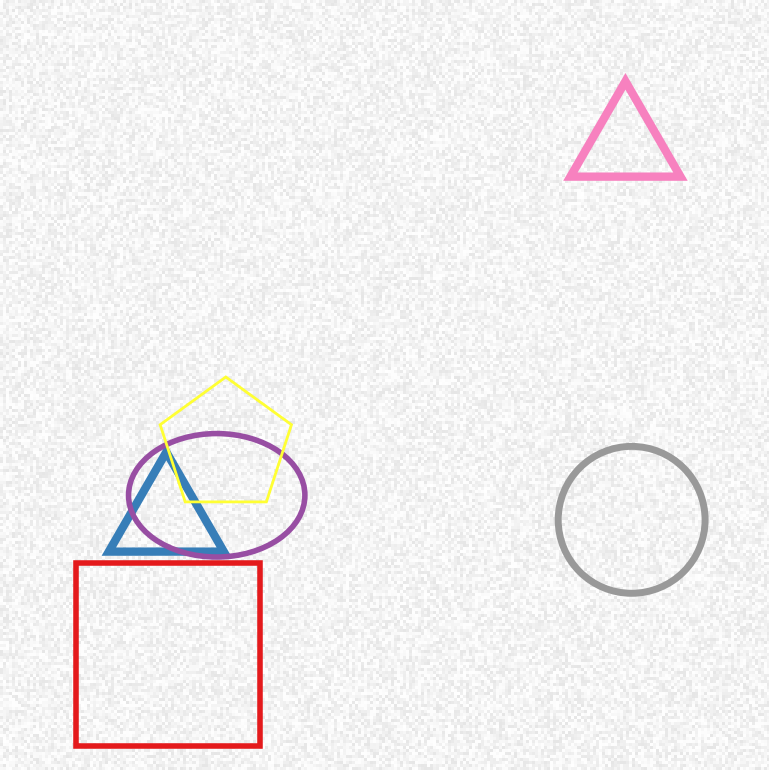[{"shape": "square", "thickness": 2, "radius": 0.6, "center": [0.219, 0.15]}, {"shape": "triangle", "thickness": 3, "radius": 0.43, "center": [0.216, 0.327]}, {"shape": "oval", "thickness": 2, "radius": 0.57, "center": [0.281, 0.357]}, {"shape": "pentagon", "thickness": 1, "radius": 0.45, "center": [0.293, 0.421]}, {"shape": "triangle", "thickness": 3, "radius": 0.41, "center": [0.812, 0.812]}, {"shape": "circle", "thickness": 2.5, "radius": 0.48, "center": [0.82, 0.325]}]